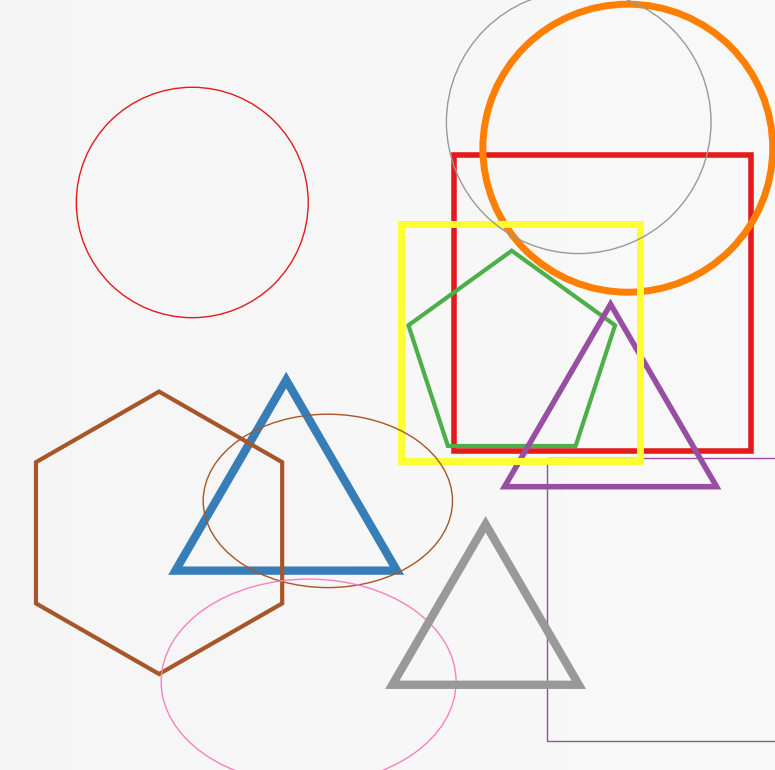[{"shape": "square", "thickness": 2, "radius": 0.96, "center": [0.777, 0.607]}, {"shape": "circle", "thickness": 0.5, "radius": 0.75, "center": [0.248, 0.737]}, {"shape": "triangle", "thickness": 3, "radius": 0.82, "center": [0.369, 0.341]}, {"shape": "pentagon", "thickness": 1.5, "radius": 0.7, "center": [0.66, 0.534]}, {"shape": "square", "thickness": 0.5, "radius": 0.92, "center": [0.89, 0.221]}, {"shape": "triangle", "thickness": 2, "radius": 0.79, "center": [0.788, 0.447]}, {"shape": "circle", "thickness": 2.5, "radius": 0.94, "center": [0.81, 0.808]}, {"shape": "square", "thickness": 2.5, "radius": 0.77, "center": [0.672, 0.555]}, {"shape": "oval", "thickness": 0.5, "radius": 0.8, "center": [0.423, 0.349]}, {"shape": "hexagon", "thickness": 1.5, "radius": 0.92, "center": [0.205, 0.308]}, {"shape": "oval", "thickness": 0.5, "radius": 0.95, "center": [0.398, 0.115]}, {"shape": "triangle", "thickness": 3, "radius": 0.69, "center": [0.627, 0.18]}, {"shape": "circle", "thickness": 0.5, "radius": 0.85, "center": [0.747, 0.841]}]